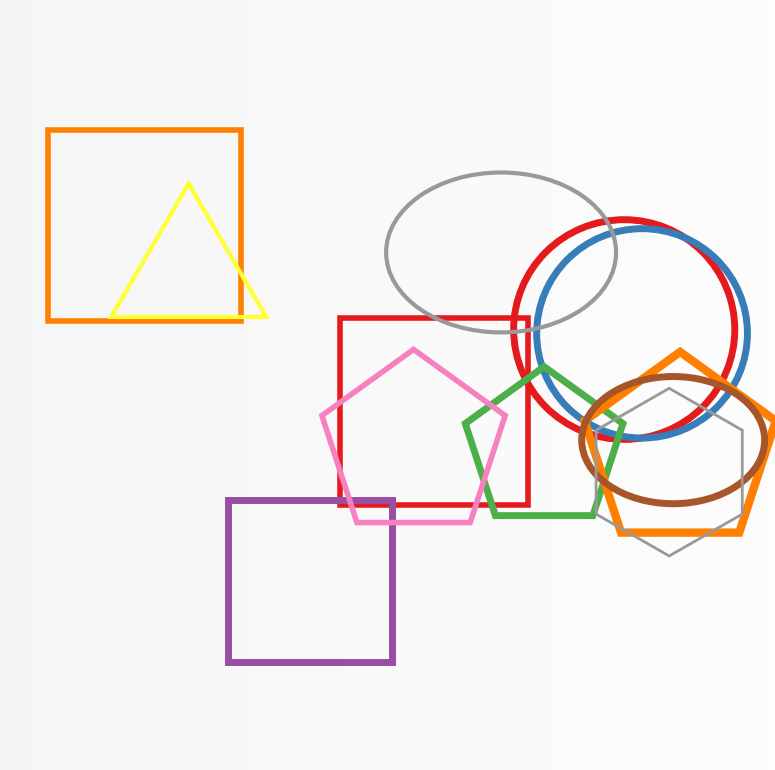[{"shape": "circle", "thickness": 2.5, "radius": 0.71, "center": [0.805, 0.572]}, {"shape": "square", "thickness": 2, "radius": 0.61, "center": [0.56, 0.466]}, {"shape": "circle", "thickness": 2.5, "radius": 0.68, "center": [0.828, 0.567]}, {"shape": "pentagon", "thickness": 2.5, "radius": 0.53, "center": [0.702, 0.417]}, {"shape": "square", "thickness": 2.5, "radius": 0.53, "center": [0.4, 0.246]}, {"shape": "square", "thickness": 2, "radius": 0.62, "center": [0.186, 0.707]}, {"shape": "pentagon", "thickness": 3, "radius": 0.65, "center": [0.878, 0.413]}, {"shape": "triangle", "thickness": 1.5, "radius": 0.58, "center": [0.243, 0.646]}, {"shape": "oval", "thickness": 2.5, "radius": 0.59, "center": [0.869, 0.428]}, {"shape": "pentagon", "thickness": 2, "radius": 0.62, "center": [0.534, 0.422]}, {"shape": "hexagon", "thickness": 1, "radius": 0.54, "center": [0.863, 0.387]}, {"shape": "oval", "thickness": 1.5, "radius": 0.74, "center": [0.647, 0.672]}]